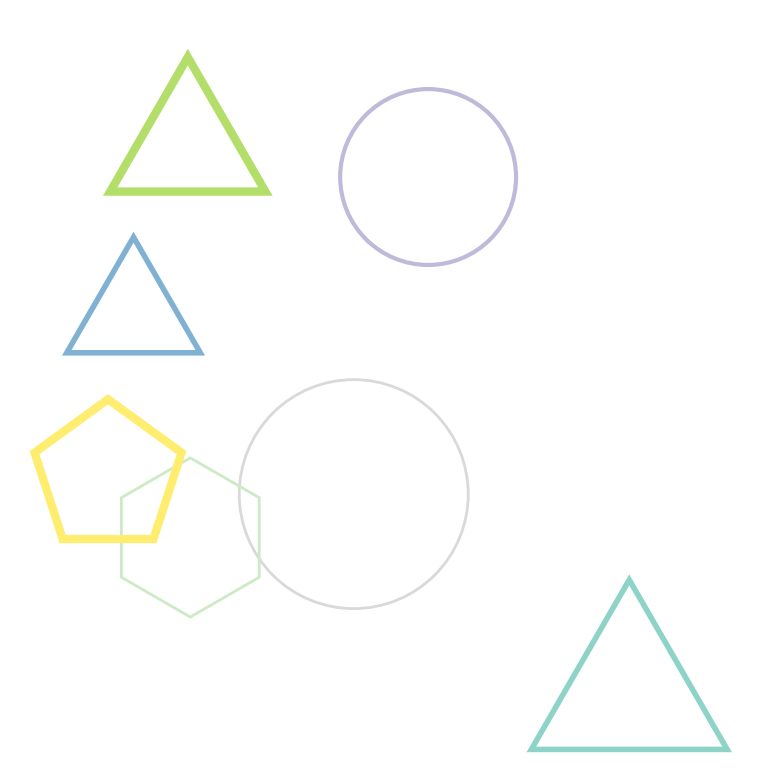[{"shape": "triangle", "thickness": 2, "radius": 0.73, "center": [0.817, 0.1]}, {"shape": "circle", "thickness": 1.5, "radius": 0.57, "center": [0.556, 0.77]}, {"shape": "triangle", "thickness": 2, "radius": 0.5, "center": [0.173, 0.592]}, {"shape": "triangle", "thickness": 3, "radius": 0.58, "center": [0.244, 0.809]}, {"shape": "circle", "thickness": 1, "radius": 0.74, "center": [0.459, 0.358]}, {"shape": "hexagon", "thickness": 1, "radius": 0.52, "center": [0.247, 0.302]}, {"shape": "pentagon", "thickness": 3, "radius": 0.5, "center": [0.14, 0.381]}]